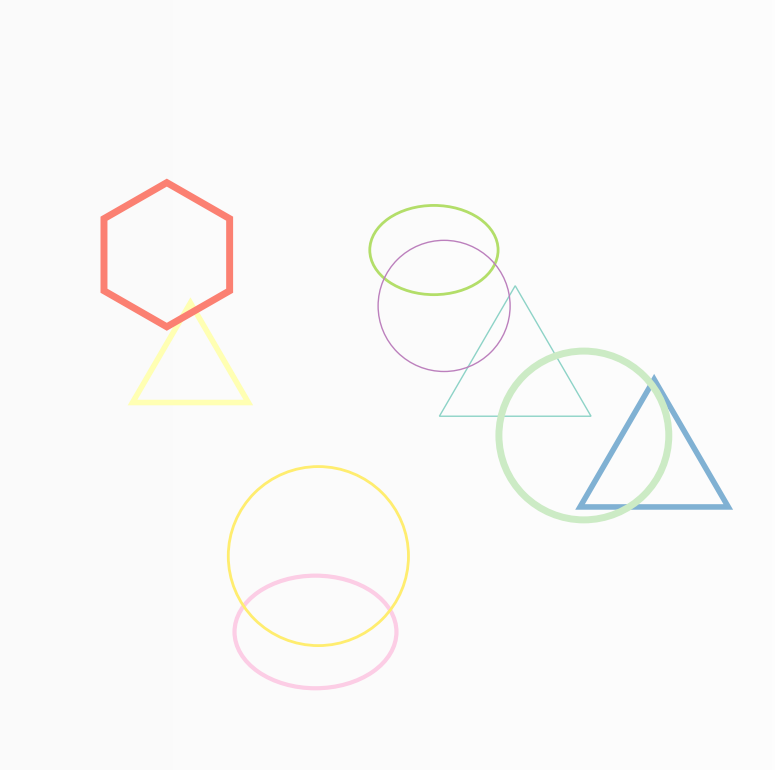[{"shape": "triangle", "thickness": 0.5, "radius": 0.56, "center": [0.665, 0.516]}, {"shape": "triangle", "thickness": 2, "radius": 0.43, "center": [0.246, 0.52]}, {"shape": "hexagon", "thickness": 2.5, "radius": 0.47, "center": [0.215, 0.669]}, {"shape": "triangle", "thickness": 2, "radius": 0.55, "center": [0.844, 0.397]}, {"shape": "oval", "thickness": 1, "radius": 0.41, "center": [0.56, 0.675]}, {"shape": "oval", "thickness": 1.5, "radius": 0.52, "center": [0.407, 0.179]}, {"shape": "circle", "thickness": 0.5, "radius": 0.43, "center": [0.573, 0.603]}, {"shape": "circle", "thickness": 2.5, "radius": 0.55, "center": [0.753, 0.434]}, {"shape": "circle", "thickness": 1, "radius": 0.58, "center": [0.411, 0.278]}]